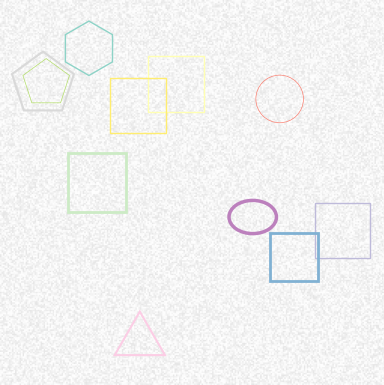[{"shape": "hexagon", "thickness": 1, "radius": 0.35, "center": [0.231, 0.875]}, {"shape": "square", "thickness": 1, "radius": 0.37, "center": [0.458, 0.782]}, {"shape": "square", "thickness": 1, "radius": 0.36, "center": [0.889, 0.402]}, {"shape": "circle", "thickness": 0.5, "radius": 0.31, "center": [0.726, 0.743]}, {"shape": "square", "thickness": 2, "radius": 0.32, "center": [0.764, 0.333]}, {"shape": "pentagon", "thickness": 0.5, "radius": 0.32, "center": [0.12, 0.784]}, {"shape": "triangle", "thickness": 1.5, "radius": 0.38, "center": [0.363, 0.115]}, {"shape": "pentagon", "thickness": 1.5, "radius": 0.42, "center": [0.112, 0.782]}, {"shape": "oval", "thickness": 2.5, "radius": 0.31, "center": [0.656, 0.436]}, {"shape": "square", "thickness": 2, "radius": 0.38, "center": [0.253, 0.526]}, {"shape": "square", "thickness": 1, "radius": 0.36, "center": [0.358, 0.726]}]